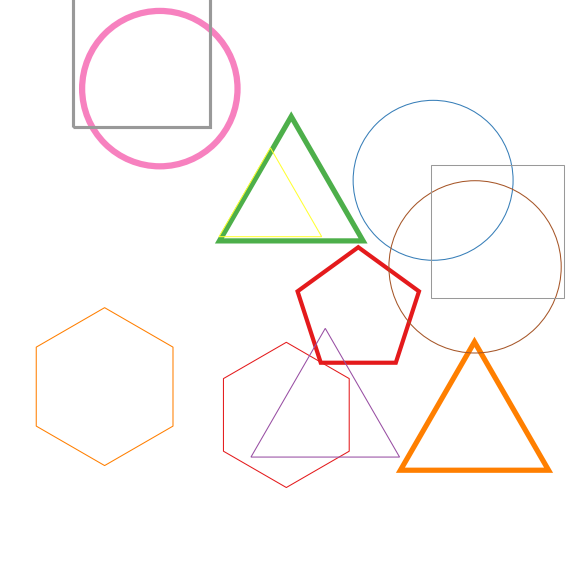[{"shape": "pentagon", "thickness": 2, "radius": 0.55, "center": [0.62, 0.46]}, {"shape": "hexagon", "thickness": 0.5, "radius": 0.63, "center": [0.496, 0.281]}, {"shape": "circle", "thickness": 0.5, "radius": 0.69, "center": [0.75, 0.687]}, {"shape": "triangle", "thickness": 2.5, "radius": 0.72, "center": [0.504, 0.654]}, {"shape": "triangle", "thickness": 0.5, "radius": 0.74, "center": [0.563, 0.282]}, {"shape": "triangle", "thickness": 2.5, "radius": 0.74, "center": [0.822, 0.259]}, {"shape": "hexagon", "thickness": 0.5, "radius": 0.68, "center": [0.181, 0.33]}, {"shape": "triangle", "thickness": 0.5, "radius": 0.51, "center": [0.468, 0.641]}, {"shape": "circle", "thickness": 0.5, "radius": 0.75, "center": [0.823, 0.537]}, {"shape": "circle", "thickness": 3, "radius": 0.67, "center": [0.277, 0.846]}, {"shape": "square", "thickness": 1.5, "radius": 0.59, "center": [0.245, 0.897]}, {"shape": "square", "thickness": 0.5, "radius": 0.57, "center": [0.862, 0.599]}]